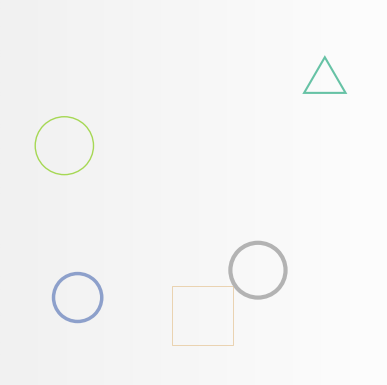[{"shape": "triangle", "thickness": 1.5, "radius": 0.31, "center": [0.838, 0.79]}, {"shape": "circle", "thickness": 2.5, "radius": 0.31, "center": [0.2, 0.227]}, {"shape": "circle", "thickness": 1, "radius": 0.38, "center": [0.166, 0.622]}, {"shape": "square", "thickness": 0.5, "radius": 0.39, "center": [0.523, 0.18]}, {"shape": "circle", "thickness": 3, "radius": 0.36, "center": [0.666, 0.298]}]